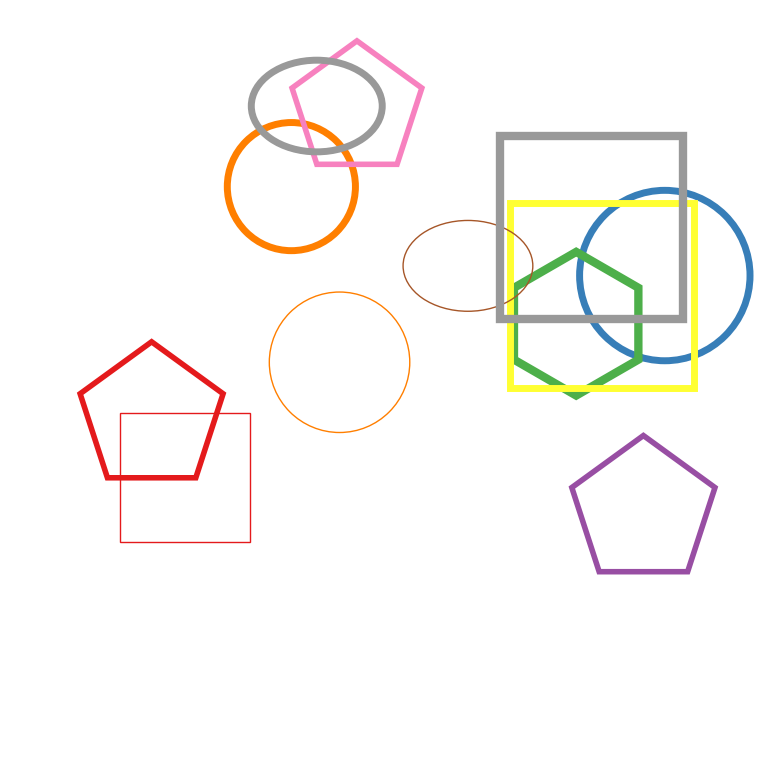[{"shape": "pentagon", "thickness": 2, "radius": 0.49, "center": [0.197, 0.458]}, {"shape": "square", "thickness": 0.5, "radius": 0.42, "center": [0.24, 0.38]}, {"shape": "circle", "thickness": 2.5, "radius": 0.55, "center": [0.863, 0.642]}, {"shape": "hexagon", "thickness": 3, "radius": 0.47, "center": [0.748, 0.58]}, {"shape": "pentagon", "thickness": 2, "radius": 0.49, "center": [0.836, 0.337]}, {"shape": "circle", "thickness": 2.5, "radius": 0.42, "center": [0.378, 0.758]}, {"shape": "circle", "thickness": 0.5, "radius": 0.46, "center": [0.441, 0.53]}, {"shape": "square", "thickness": 2.5, "radius": 0.6, "center": [0.782, 0.616]}, {"shape": "oval", "thickness": 0.5, "radius": 0.42, "center": [0.608, 0.655]}, {"shape": "pentagon", "thickness": 2, "radius": 0.44, "center": [0.464, 0.858]}, {"shape": "oval", "thickness": 2.5, "radius": 0.43, "center": [0.411, 0.862]}, {"shape": "square", "thickness": 3, "radius": 0.6, "center": [0.768, 0.705]}]